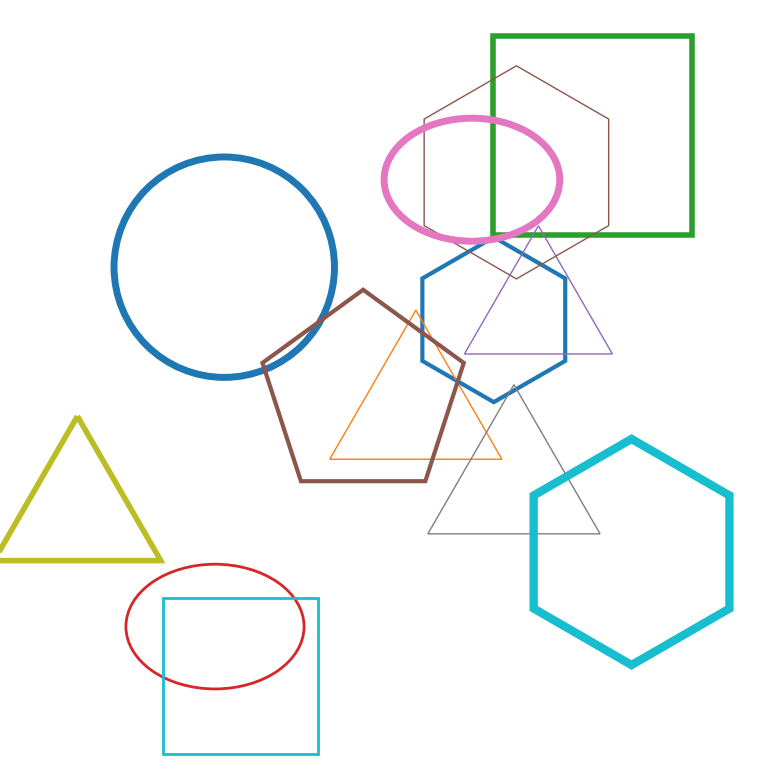[{"shape": "hexagon", "thickness": 1.5, "radius": 0.54, "center": [0.641, 0.585]}, {"shape": "circle", "thickness": 2.5, "radius": 0.72, "center": [0.291, 0.653]}, {"shape": "triangle", "thickness": 0.5, "radius": 0.65, "center": [0.54, 0.468]}, {"shape": "square", "thickness": 2, "radius": 0.65, "center": [0.769, 0.824]}, {"shape": "oval", "thickness": 1, "radius": 0.58, "center": [0.279, 0.186]}, {"shape": "triangle", "thickness": 0.5, "radius": 0.55, "center": [0.699, 0.596]}, {"shape": "hexagon", "thickness": 0.5, "radius": 0.69, "center": [0.671, 0.776]}, {"shape": "pentagon", "thickness": 1.5, "radius": 0.69, "center": [0.472, 0.486]}, {"shape": "oval", "thickness": 2.5, "radius": 0.57, "center": [0.613, 0.767]}, {"shape": "triangle", "thickness": 0.5, "radius": 0.65, "center": [0.667, 0.371]}, {"shape": "triangle", "thickness": 2, "radius": 0.63, "center": [0.1, 0.334]}, {"shape": "hexagon", "thickness": 3, "radius": 0.73, "center": [0.82, 0.283]}, {"shape": "square", "thickness": 1, "radius": 0.51, "center": [0.312, 0.122]}]